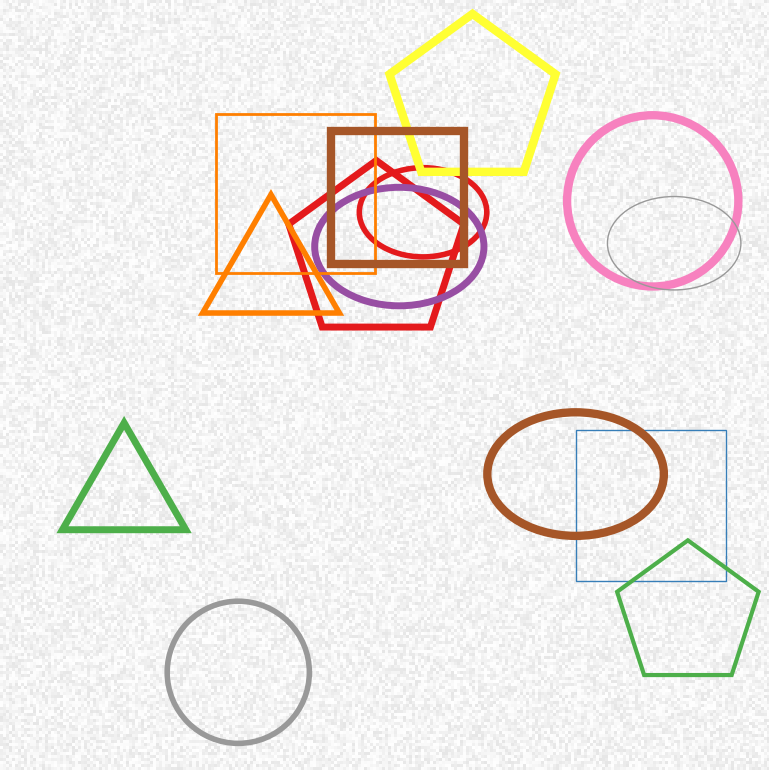[{"shape": "pentagon", "thickness": 2.5, "radius": 0.6, "center": [0.489, 0.672]}, {"shape": "oval", "thickness": 2, "radius": 0.41, "center": [0.549, 0.724]}, {"shape": "square", "thickness": 0.5, "radius": 0.49, "center": [0.846, 0.343]}, {"shape": "triangle", "thickness": 2.5, "radius": 0.46, "center": [0.161, 0.358]}, {"shape": "pentagon", "thickness": 1.5, "radius": 0.48, "center": [0.893, 0.202]}, {"shape": "oval", "thickness": 2.5, "radius": 0.55, "center": [0.519, 0.68]}, {"shape": "square", "thickness": 1, "radius": 0.52, "center": [0.384, 0.749]}, {"shape": "triangle", "thickness": 2, "radius": 0.51, "center": [0.352, 0.645]}, {"shape": "pentagon", "thickness": 3, "radius": 0.57, "center": [0.614, 0.869]}, {"shape": "square", "thickness": 3, "radius": 0.43, "center": [0.516, 0.743]}, {"shape": "oval", "thickness": 3, "radius": 0.57, "center": [0.748, 0.384]}, {"shape": "circle", "thickness": 3, "radius": 0.56, "center": [0.848, 0.739]}, {"shape": "circle", "thickness": 2, "radius": 0.46, "center": [0.309, 0.127]}, {"shape": "oval", "thickness": 0.5, "radius": 0.43, "center": [0.876, 0.684]}]